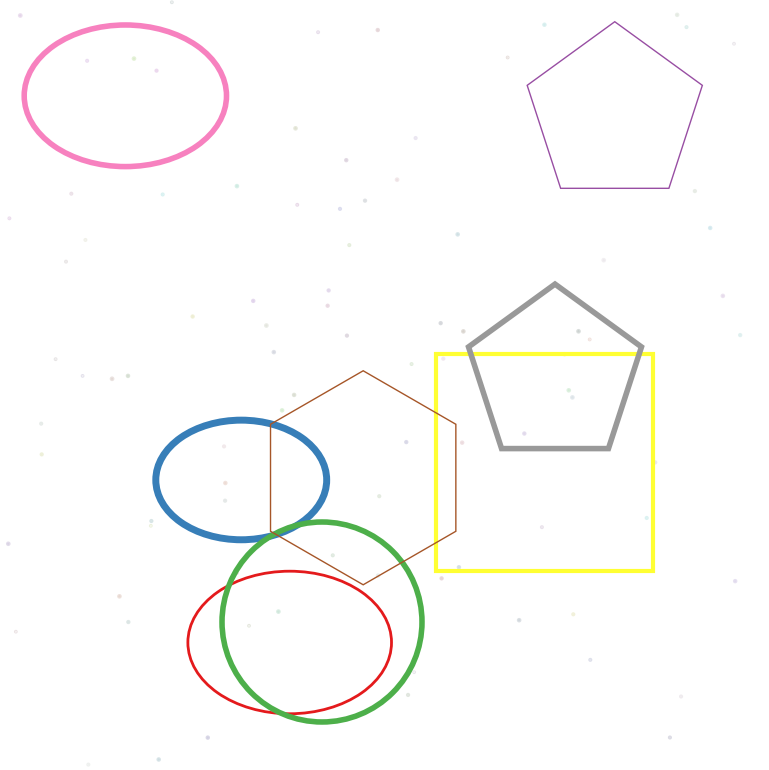[{"shape": "oval", "thickness": 1, "radius": 0.66, "center": [0.376, 0.166]}, {"shape": "oval", "thickness": 2.5, "radius": 0.55, "center": [0.313, 0.377]}, {"shape": "circle", "thickness": 2, "radius": 0.65, "center": [0.418, 0.192]}, {"shape": "pentagon", "thickness": 0.5, "radius": 0.6, "center": [0.798, 0.852]}, {"shape": "square", "thickness": 1.5, "radius": 0.7, "center": [0.707, 0.399]}, {"shape": "hexagon", "thickness": 0.5, "radius": 0.69, "center": [0.472, 0.38]}, {"shape": "oval", "thickness": 2, "radius": 0.66, "center": [0.163, 0.876]}, {"shape": "pentagon", "thickness": 2, "radius": 0.59, "center": [0.721, 0.513]}]